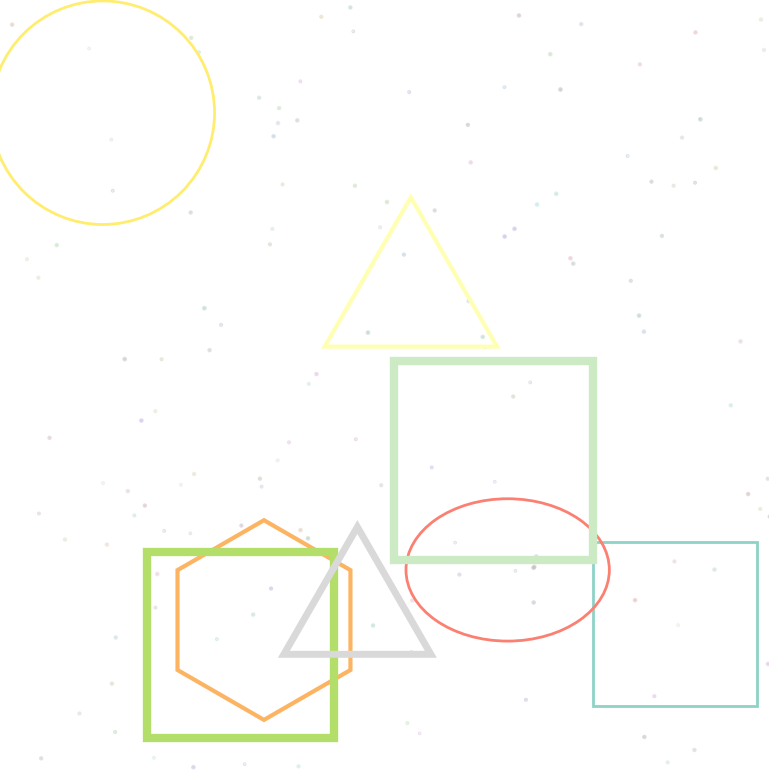[{"shape": "square", "thickness": 1, "radius": 0.53, "center": [0.877, 0.19]}, {"shape": "triangle", "thickness": 1.5, "radius": 0.65, "center": [0.534, 0.614]}, {"shape": "oval", "thickness": 1, "radius": 0.66, "center": [0.659, 0.26]}, {"shape": "hexagon", "thickness": 1.5, "radius": 0.65, "center": [0.343, 0.195]}, {"shape": "square", "thickness": 3, "radius": 0.61, "center": [0.312, 0.163]}, {"shape": "triangle", "thickness": 2.5, "radius": 0.55, "center": [0.464, 0.205]}, {"shape": "square", "thickness": 3, "radius": 0.65, "center": [0.64, 0.402]}, {"shape": "circle", "thickness": 1, "radius": 0.73, "center": [0.133, 0.854]}]